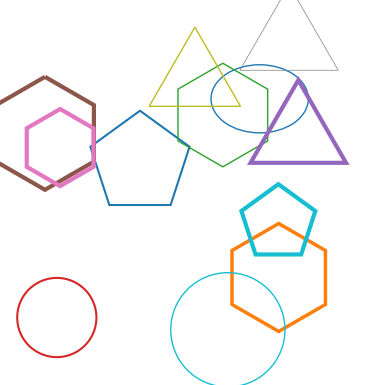[{"shape": "oval", "thickness": 1, "radius": 0.63, "center": [0.674, 0.743]}, {"shape": "pentagon", "thickness": 1.5, "radius": 0.68, "center": [0.364, 0.577]}, {"shape": "hexagon", "thickness": 2.5, "radius": 0.7, "center": [0.724, 0.279]}, {"shape": "hexagon", "thickness": 1, "radius": 0.67, "center": [0.579, 0.701]}, {"shape": "circle", "thickness": 1.5, "radius": 0.51, "center": [0.148, 0.175]}, {"shape": "triangle", "thickness": 3, "radius": 0.72, "center": [0.775, 0.649]}, {"shape": "hexagon", "thickness": 3, "radius": 0.73, "center": [0.117, 0.654]}, {"shape": "hexagon", "thickness": 3, "radius": 0.5, "center": [0.156, 0.617]}, {"shape": "triangle", "thickness": 0.5, "radius": 0.74, "center": [0.751, 0.891]}, {"shape": "triangle", "thickness": 1, "radius": 0.69, "center": [0.506, 0.792]}, {"shape": "circle", "thickness": 1, "radius": 0.74, "center": [0.592, 0.143]}, {"shape": "pentagon", "thickness": 3, "radius": 0.5, "center": [0.723, 0.421]}]